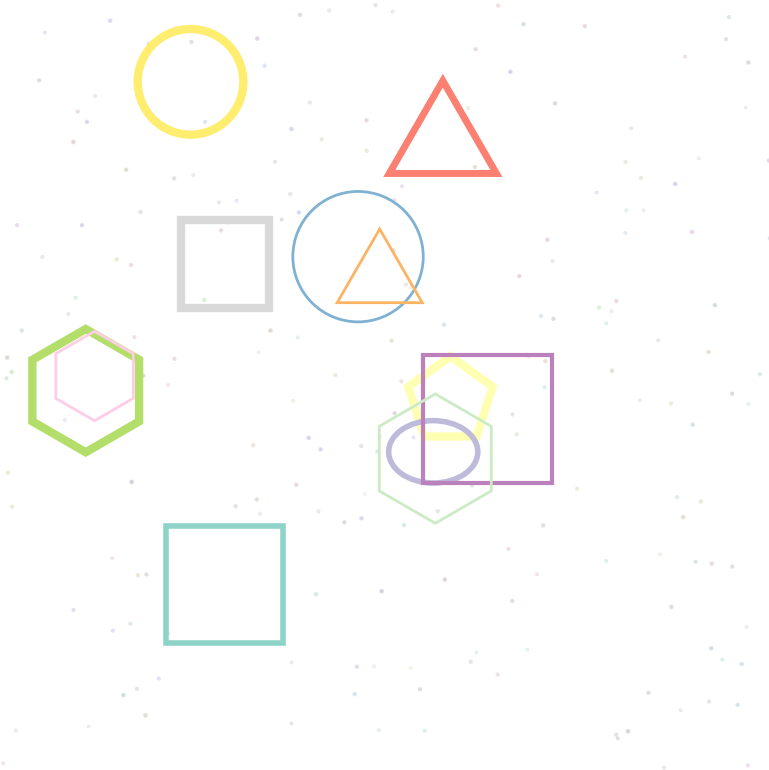[{"shape": "square", "thickness": 2, "radius": 0.38, "center": [0.292, 0.241]}, {"shape": "pentagon", "thickness": 3, "radius": 0.29, "center": [0.585, 0.48]}, {"shape": "oval", "thickness": 2, "radius": 0.29, "center": [0.563, 0.413]}, {"shape": "triangle", "thickness": 2.5, "radius": 0.4, "center": [0.575, 0.815]}, {"shape": "circle", "thickness": 1, "radius": 0.42, "center": [0.465, 0.667]}, {"shape": "triangle", "thickness": 1, "radius": 0.32, "center": [0.493, 0.639]}, {"shape": "hexagon", "thickness": 3, "radius": 0.4, "center": [0.111, 0.493]}, {"shape": "hexagon", "thickness": 1, "radius": 0.29, "center": [0.123, 0.512]}, {"shape": "square", "thickness": 3, "radius": 0.29, "center": [0.292, 0.657]}, {"shape": "square", "thickness": 1.5, "radius": 0.42, "center": [0.633, 0.456]}, {"shape": "hexagon", "thickness": 1, "radius": 0.42, "center": [0.565, 0.404]}, {"shape": "circle", "thickness": 3, "radius": 0.34, "center": [0.247, 0.894]}]